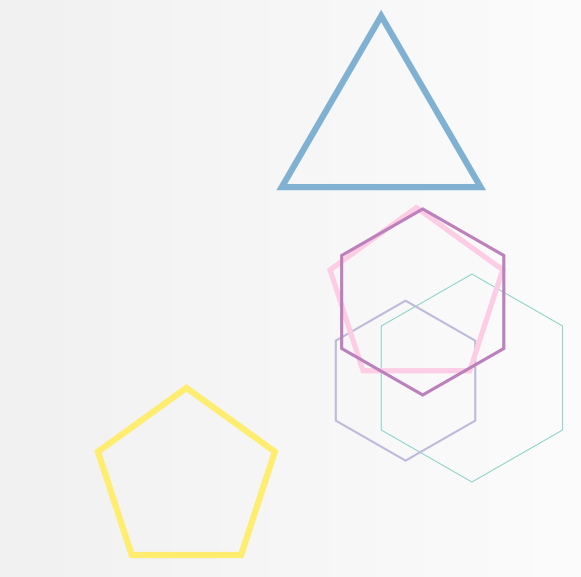[{"shape": "hexagon", "thickness": 0.5, "radius": 0.9, "center": [0.812, 0.345]}, {"shape": "hexagon", "thickness": 1, "radius": 0.69, "center": [0.698, 0.34]}, {"shape": "triangle", "thickness": 3, "radius": 0.99, "center": [0.656, 0.774]}, {"shape": "pentagon", "thickness": 2.5, "radius": 0.78, "center": [0.716, 0.484]}, {"shape": "hexagon", "thickness": 1.5, "radius": 0.81, "center": [0.727, 0.476]}, {"shape": "pentagon", "thickness": 3, "radius": 0.8, "center": [0.321, 0.167]}]